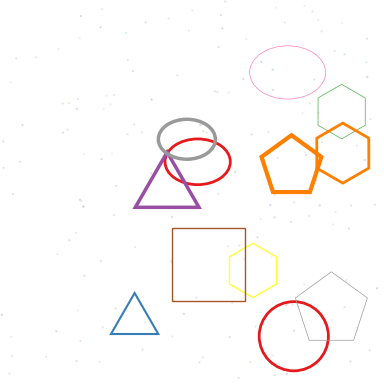[{"shape": "oval", "thickness": 2, "radius": 0.42, "center": [0.513, 0.58]}, {"shape": "circle", "thickness": 2, "radius": 0.45, "center": [0.763, 0.127]}, {"shape": "triangle", "thickness": 1.5, "radius": 0.35, "center": [0.35, 0.168]}, {"shape": "hexagon", "thickness": 0.5, "radius": 0.35, "center": [0.887, 0.71]}, {"shape": "triangle", "thickness": 2.5, "radius": 0.48, "center": [0.434, 0.509]}, {"shape": "hexagon", "thickness": 2, "radius": 0.39, "center": [0.89, 0.602]}, {"shape": "pentagon", "thickness": 3, "radius": 0.41, "center": [0.757, 0.567]}, {"shape": "hexagon", "thickness": 1, "radius": 0.35, "center": [0.657, 0.298]}, {"shape": "square", "thickness": 1, "radius": 0.47, "center": [0.542, 0.313]}, {"shape": "oval", "thickness": 0.5, "radius": 0.49, "center": [0.747, 0.812]}, {"shape": "pentagon", "thickness": 0.5, "radius": 0.49, "center": [0.861, 0.196]}, {"shape": "oval", "thickness": 2.5, "radius": 0.37, "center": [0.485, 0.638]}]